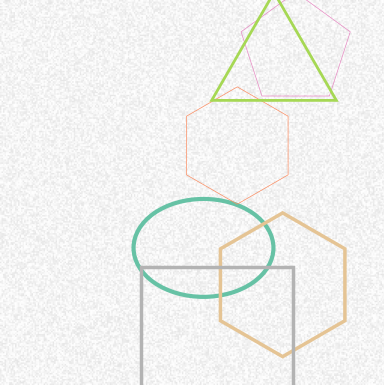[{"shape": "oval", "thickness": 3, "radius": 0.91, "center": [0.529, 0.356]}, {"shape": "hexagon", "thickness": 0.5, "radius": 0.76, "center": [0.616, 0.622]}, {"shape": "pentagon", "thickness": 0.5, "radius": 0.75, "center": [0.768, 0.871]}, {"shape": "triangle", "thickness": 2, "radius": 0.93, "center": [0.712, 0.833]}, {"shape": "hexagon", "thickness": 2.5, "radius": 0.93, "center": [0.734, 0.26]}, {"shape": "square", "thickness": 2.5, "radius": 0.99, "center": [0.563, 0.108]}]